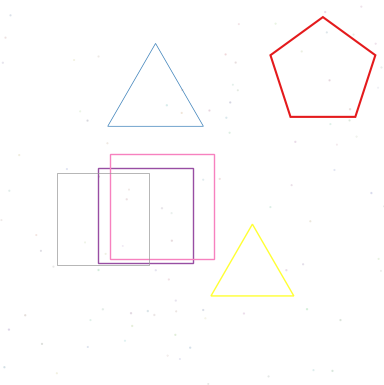[{"shape": "pentagon", "thickness": 1.5, "radius": 0.72, "center": [0.839, 0.812]}, {"shape": "triangle", "thickness": 0.5, "radius": 0.72, "center": [0.404, 0.744]}, {"shape": "square", "thickness": 1, "radius": 0.62, "center": [0.378, 0.441]}, {"shape": "triangle", "thickness": 1, "radius": 0.62, "center": [0.656, 0.293]}, {"shape": "square", "thickness": 1, "radius": 0.68, "center": [0.421, 0.464]}, {"shape": "square", "thickness": 0.5, "radius": 0.59, "center": [0.268, 0.431]}]